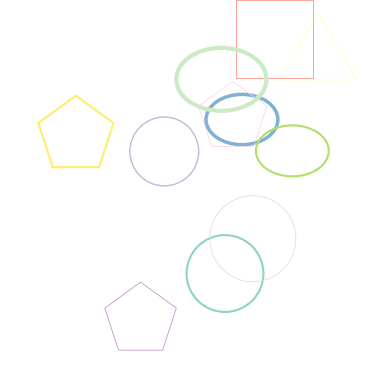[{"shape": "circle", "thickness": 1.5, "radius": 0.5, "center": [0.584, 0.29]}, {"shape": "triangle", "thickness": 0.5, "radius": 0.58, "center": [0.826, 0.851]}, {"shape": "circle", "thickness": 1, "radius": 0.45, "center": [0.427, 0.607]}, {"shape": "square", "thickness": 0.5, "radius": 0.5, "center": [0.713, 0.899]}, {"shape": "oval", "thickness": 2.5, "radius": 0.47, "center": [0.628, 0.69]}, {"shape": "oval", "thickness": 1.5, "radius": 0.47, "center": [0.759, 0.608]}, {"shape": "pentagon", "thickness": 0.5, "radius": 0.47, "center": [0.604, 0.696]}, {"shape": "circle", "thickness": 0.5, "radius": 0.56, "center": [0.657, 0.38]}, {"shape": "pentagon", "thickness": 0.5, "radius": 0.49, "center": [0.365, 0.17]}, {"shape": "oval", "thickness": 3, "radius": 0.58, "center": [0.575, 0.794]}, {"shape": "pentagon", "thickness": 1.5, "radius": 0.51, "center": [0.197, 0.649]}]